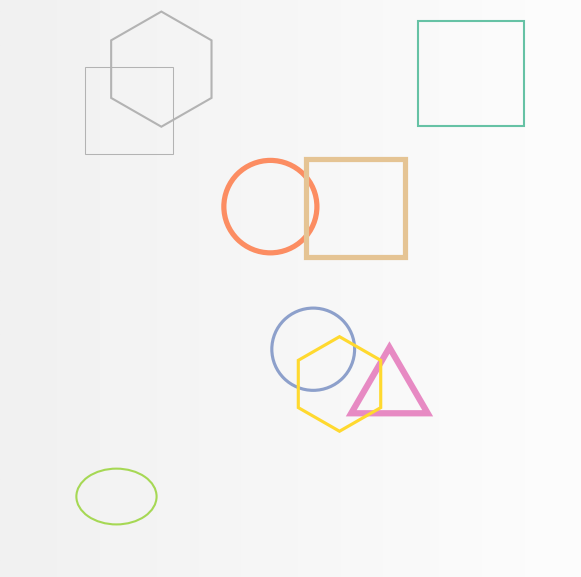[{"shape": "square", "thickness": 1, "radius": 0.45, "center": [0.811, 0.872]}, {"shape": "circle", "thickness": 2.5, "radius": 0.4, "center": [0.465, 0.641]}, {"shape": "circle", "thickness": 1.5, "radius": 0.36, "center": [0.539, 0.394]}, {"shape": "triangle", "thickness": 3, "radius": 0.38, "center": [0.67, 0.321]}, {"shape": "oval", "thickness": 1, "radius": 0.34, "center": [0.2, 0.139]}, {"shape": "hexagon", "thickness": 1.5, "radius": 0.41, "center": [0.584, 0.334]}, {"shape": "square", "thickness": 2.5, "radius": 0.42, "center": [0.611, 0.639]}, {"shape": "square", "thickness": 0.5, "radius": 0.38, "center": [0.222, 0.808]}, {"shape": "hexagon", "thickness": 1, "radius": 0.5, "center": [0.278, 0.879]}]